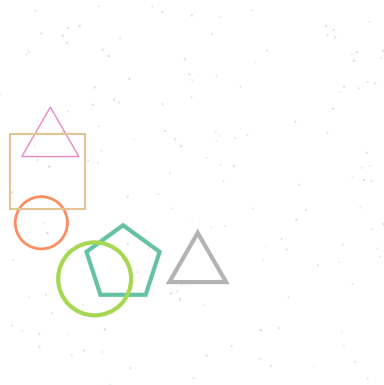[{"shape": "pentagon", "thickness": 3, "radius": 0.5, "center": [0.32, 0.315]}, {"shape": "circle", "thickness": 2, "radius": 0.34, "center": [0.107, 0.421]}, {"shape": "triangle", "thickness": 1, "radius": 0.43, "center": [0.131, 0.636]}, {"shape": "circle", "thickness": 3, "radius": 0.47, "center": [0.246, 0.276]}, {"shape": "square", "thickness": 1.5, "radius": 0.49, "center": [0.123, 0.554]}, {"shape": "triangle", "thickness": 3, "radius": 0.43, "center": [0.514, 0.31]}]